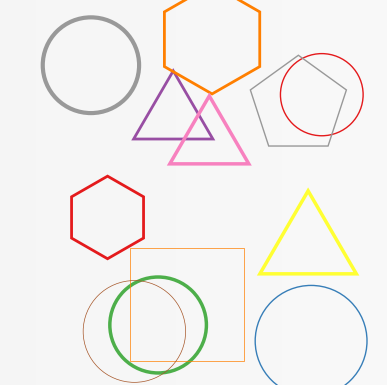[{"shape": "circle", "thickness": 1, "radius": 0.53, "center": [0.83, 0.754]}, {"shape": "hexagon", "thickness": 2, "radius": 0.54, "center": [0.278, 0.435]}, {"shape": "circle", "thickness": 1, "radius": 0.72, "center": [0.803, 0.114]}, {"shape": "circle", "thickness": 2.5, "radius": 0.62, "center": [0.408, 0.156]}, {"shape": "triangle", "thickness": 2, "radius": 0.59, "center": [0.447, 0.698]}, {"shape": "hexagon", "thickness": 2, "radius": 0.71, "center": [0.547, 0.898]}, {"shape": "square", "thickness": 0.5, "radius": 0.74, "center": [0.483, 0.209]}, {"shape": "triangle", "thickness": 2.5, "radius": 0.72, "center": [0.795, 0.361]}, {"shape": "circle", "thickness": 0.5, "radius": 0.66, "center": [0.347, 0.139]}, {"shape": "triangle", "thickness": 2.5, "radius": 0.59, "center": [0.54, 0.633]}, {"shape": "circle", "thickness": 3, "radius": 0.62, "center": [0.235, 0.831]}, {"shape": "pentagon", "thickness": 1, "radius": 0.65, "center": [0.77, 0.726]}]